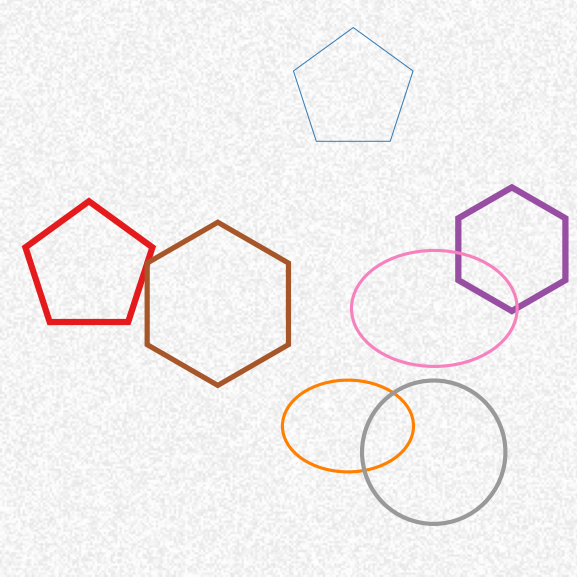[{"shape": "pentagon", "thickness": 3, "radius": 0.58, "center": [0.154, 0.535]}, {"shape": "pentagon", "thickness": 0.5, "radius": 0.54, "center": [0.612, 0.843]}, {"shape": "hexagon", "thickness": 3, "radius": 0.54, "center": [0.886, 0.568]}, {"shape": "oval", "thickness": 1.5, "radius": 0.57, "center": [0.603, 0.261]}, {"shape": "hexagon", "thickness": 2.5, "radius": 0.71, "center": [0.377, 0.473]}, {"shape": "oval", "thickness": 1.5, "radius": 0.72, "center": [0.752, 0.465]}, {"shape": "circle", "thickness": 2, "radius": 0.62, "center": [0.751, 0.216]}]